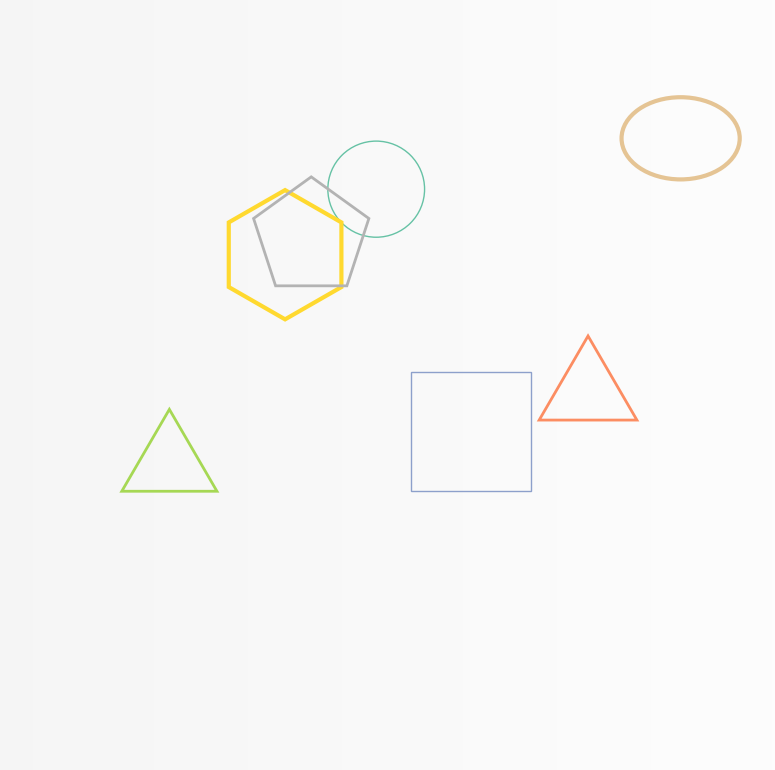[{"shape": "circle", "thickness": 0.5, "radius": 0.31, "center": [0.485, 0.754]}, {"shape": "triangle", "thickness": 1, "radius": 0.36, "center": [0.759, 0.491]}, {"shape": "square", "thickness": 0.5, "radius": 0.39, "center": [0.608, 0.44]}, {"shape": "triangle", "thickness": 1, "radius": 0.35, "center": [0.219, 0.397]}, {"shape": "hexagon", "thickness": 1.5, "radius": 0.42, "center": [0.368, 0.669]}, {"shape": "oval", "thickness": 1.5, "radius": 0.38, "center": [0.878, 0.82]}, {"shape": "pentagon", "thickness": 1, "radius": 0.39, "center": [0.402, 0.692]}]